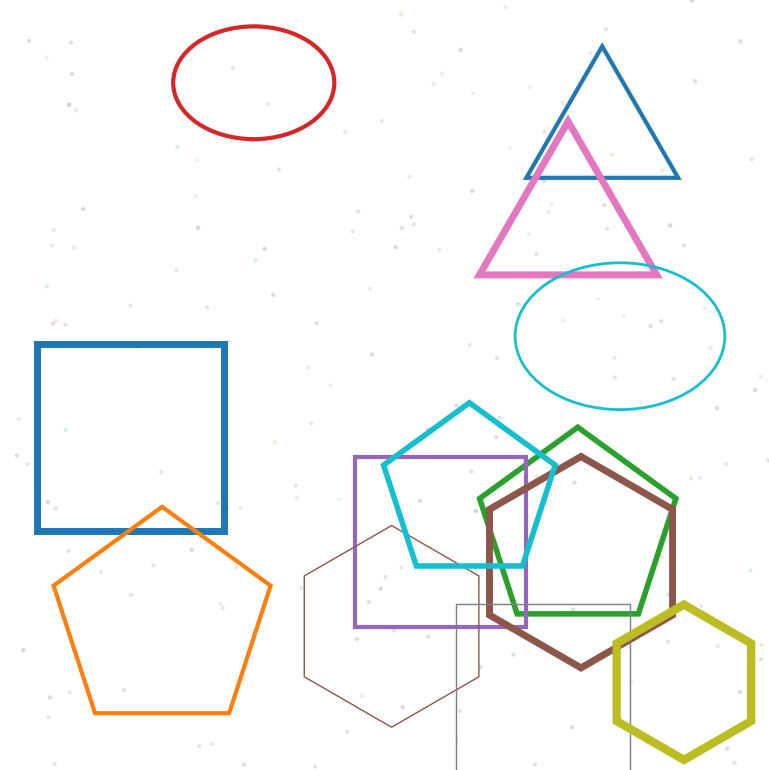[{"shape": "square", "thickness": 2.5, "radius": 0.61, "center": [0.17, 0.432]}, {"shape": "triangle", "thickness": 1.5, "radius": 0.57, "center": [0.782, 0.826]}, {"shape": "pentagon", "thickness": 1.5, "radius": 0.74, "center": [0.211, 0.194]}, {"shape": "pentagon", "thickness": 2, "radius": 0.67, "center": [0.75, 0.311]}, {"shape": "oval", "thickness": 1.5, "radius": 0.52, "center": [0.33, 0.893]}, {"shape": "square", "thickness": 1.5, "radius": 0.55, "center": [0.572, 0.296]}, {"shape": "hexagon", "thickness": 2.5, "radius": 0.69, "center": [0.755, 0.27]}, {"shape": "hexagon", "thickness": 0.5, "radius": 0.65, "center": [0.509, 0.187]}, {"shape": "triangle", "thickness": 2.5, "radius": 0.66, "center": [0.738, 0.709]}, {"shape": "square", "thickness": 0.5, "radius": 0.56, "center": [0.705, 0.103]}, {"shape": "hexagon", "thickness": 3, "radius": 0.5, "center": [0.888, 0.114]}, {"shape": "oval", "thickness": 1, "radius": 0.68, "center": [0.805, 0.563]}, {"shape": "pentagon", "thickness": 2, "radius": 0.59, "center": [0.61, 0.36]}]